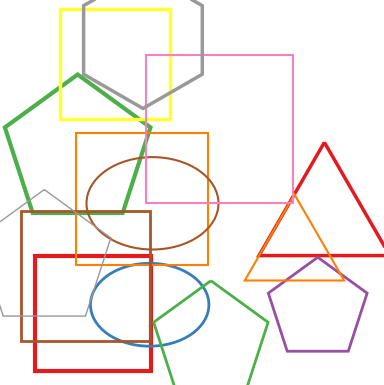[{"shape": "square", "thickness": 3, "radius": 0.75, "center": [0.242, 0.186]}, {"shape": "triangle", "thickness": 2.5, "radius": 0.98, "center": [0.843, 0.434]}, {"shape": "oval", "thickness": 2, "radius": 0.77, "center": [0.389, 0.208]}, {"shape": "pentagon", "thickness": 2, "radius": 0.78, "center": [0.548, 0.115]}, {"shape": "pentagon", "thickness": 3, "radius": 0.99, "center": [0.202, 0.608]}, {"shape": "pentagon", "thickness": 2, "radius": 0.67, "center": [0.825, 0.197]}, {"shape": "square", "thickness": 1.5, "radius": 0.86, "center": [0.368, 0.483]}, {"shape": "triangle", "thickness": 1.5, "radius": 0.75, "center": [0.765, 0.346]}, {"shape": "square", "thickness": 2.5, "radius": 0.72, "center": [0.3, 0.835]}, {"shape": "square", "thickness": 2, "radius": 0.84, "center": [0.221, 0.283]}, {"shape": "oval", "thickness": 1.5, "radius": 0.86, "center": [0.396, 0.472]}, {"shape": "square", "thickness": 1.5, "radius": 0.96, "center": [0.57, 0.665]}, {"shape": "hexagon", "thickness": 2.5, "radius": 0.89, "center": [0.371, 0.896]}, {"shape": "pentagon", "thickness": 1, "radius": 0.91, "center": [0.115, 0.326]}]